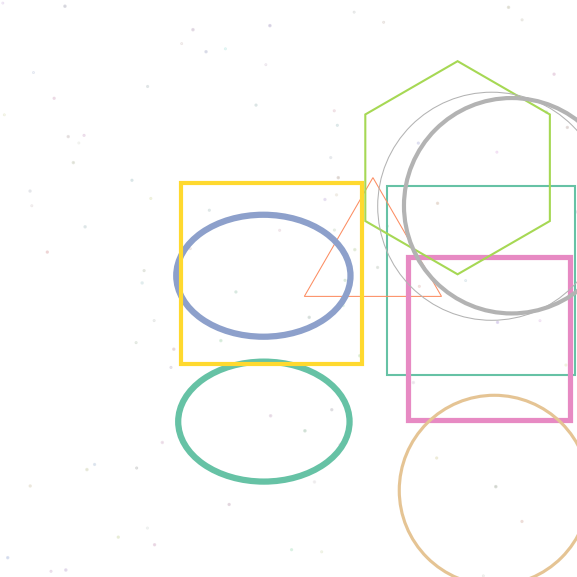[{"shape": "oval", "thickness": 3, "radius": 0.74, "center": [0.457, 0.269]}, {"shape": "square", "thickness": 1, "radius": 0.82, "center": [0.833, 0.513]}, {"shape": "triangle", "thickness": 0.5, "radius": 0.69, "center": [0.646, 0.554]}, {"shape": "oval", "thickness": 3, "radius": 0.75, "center": [0.456, 0.522]}, {"shape": "square", "thickness": 2.5, "radius": 0.7, "center": [0.847, 0.413]}, {"shape": "hexagon", "thickness": 1, "radius": 0.92, "center": [0.792, 0.709]}, {"shape": "square", "thickness": 2, "radius": 0.78, "center": [0.47, 0.525]}, {"shape": "circle", "thickness": 1.5, "radius": 0.82, "center": [0.856, 0.15]}, {"shape": "circle", "thickness": 0.5, "radius": 0.99, "center": [0.851, 0.642]}, {"shape": "circle", "thickness": 2, "radius": 0.93, "center": [0.886, 0.643]}]